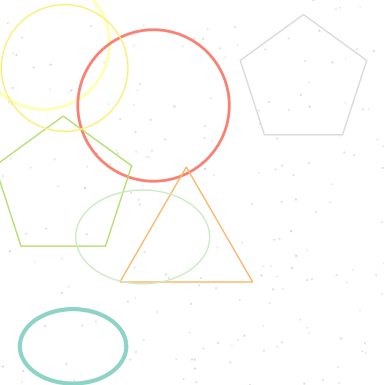[{"shape": "oval", "thickness": 3, "radius": 0.69, "center": [0.19, 0.1]}, {"shape": "circle", "thickness": 2, "radius": 0.86, "center": [0.113, 0.887]}, {"shape": "circle", "thickness": 2, "radius": 0.98, "center": [0.399, 0.726]}, {"shape": "triangle", "thickness": 1, "radius": 1.0, "center": [0.484, 0.367]}, {"shape": "pentagon", "thickness": 1, "radius": 0.93, "center": [0.164, 0.512]}, {"shape": "pentagon", "thickness": 1, "radius": 0.86, "center": [0.788, 0.79]}, {"shape": "oval", "thickness": 1, "radius": 0.87, "center": [0.371, 0.385]}, {"shape": "circle", "thickness": 1, "radius": 0.82, "center": [0.168, 0.823]}]